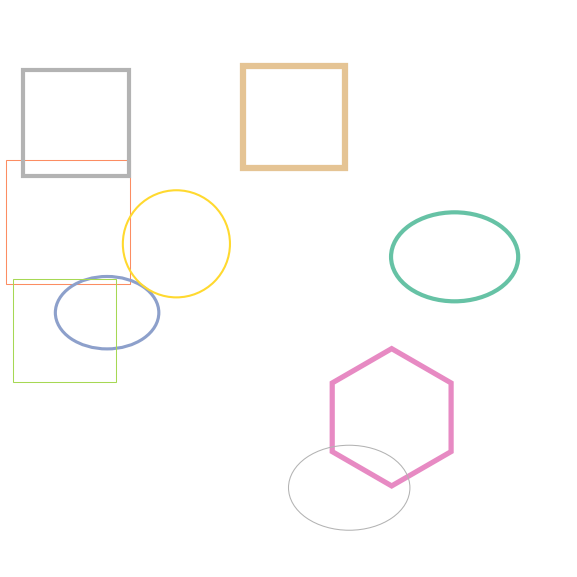[{"shape": "oval", "thickness": 2, "radius": 0.55, "center": [0.787, 0.554]}, {"shape": "square", "thickness": 0.5, "radius": 0.54, "center": [0.118, 0.615]}, {"shape": "oval", "thickness": 1.5, "radius": 0.45, "center": [0.185, 0.458]}, {"shape": "hexagon", "thickness": 2.5, "radius": 0.59, "center": [0.678, 0.277]}, {"shape": "square", "thickness": 0.5, "radius": 0.45, "center": [0.112, 0.426]}, {"shape": "circle", "thickness": 1, "radius": 0.46, "center": [0.305, 0.577]}, {"shape": "square", "thickness": 3, "radius": 0.44, "center": [0.51, 0.796]}, {"shape": "square", "thickness": 2, "radius": 0.46, "center": [0.132, 0.787]}, {"shape": "oval", "thickness": 0.5, "radius": 0.53, "center": [0.605, 0.155]}]